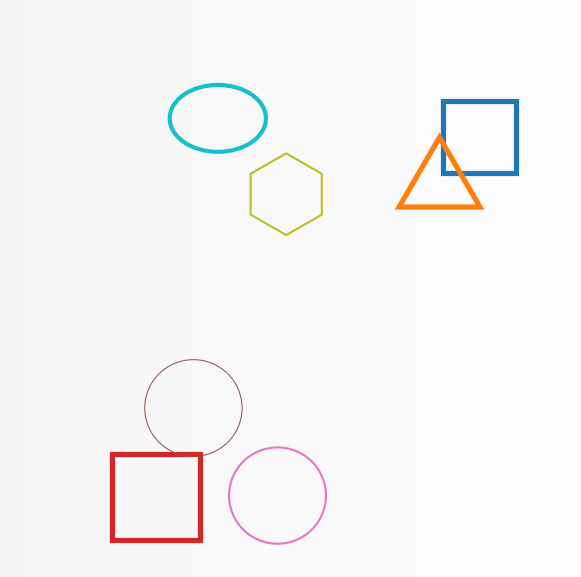[{"shape": "square", "thickness": 2.5, "radius": 0.31, "center": [0.825, 0.762]}, {"shape": "triangle", "thickness": 2.5, "radius": 0.4, "center": [0.756, 0.681]}, {"shape": "square", "thickness": 2.5, "radius": 0.37, "center": [0.268, 0.139]}, {"shape": "circle", "thickness": 0.5, "radius": 0.42, "center": [0.333, 0.293]}, {"shape": "circle", "thickness": 1, "radius": 0.42, "center": [0.477, 0.141]}, {"shape": "hexagon", "thickness": 1, "radius": 0.35, "center": [0.492, 0.663]}, {"shape": "oval", "thickness": 2, "radius": 0.41, "center": [0.375, 0.794]}]